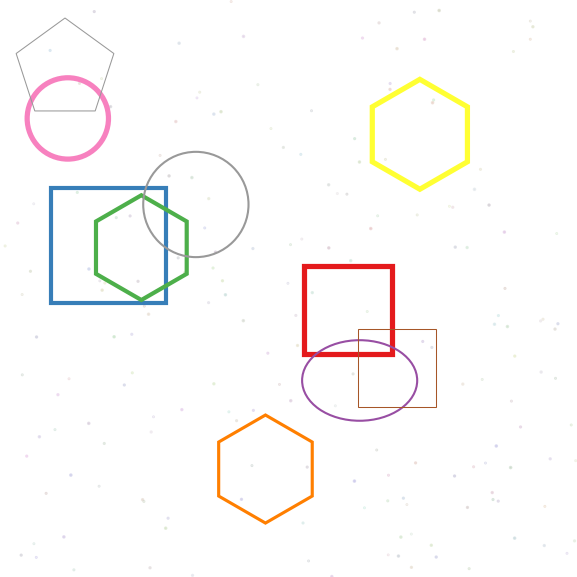[{"shape": "square", "thickness": 2.5, "radius": 0.38, "center": [0.603, 0.462]}, {"shape": "square", "thickness": 2, "radius": 0.5, "center": [0.188, 0.574]}, {"shape": "hexagon", "thickness": 2, "radius": 0.45, "center": [0.245, 0.57]}, {"shape": "oval", "thickness": 1, "radius": 0.5, "center": [0.623, 0.34]}, {"shape": "hexagon", "thickness": 1.5, "radius": 0.47, "center": [0.46, 0.187]}, {"shape": "hexagon", "thickness": 2.5, "radius": 0.48, "center": [0.727, 0.767]}, {"shape": "square", "thickness": 0.5, "radius": 0.34, "center": [0.687, 0.362]}, {"shape": "circle", "thickness": 2.5, "radius": 0.35, "center": [0.117, 0.794]}, {"shape": "circle", "thickness": 1, "radius": 0.46, "center": [0.339, 0.645]}, {"shape": "pentagon", "thickness": 0.5, "radius": 0.44, "center": [0.113, 0.879]}]